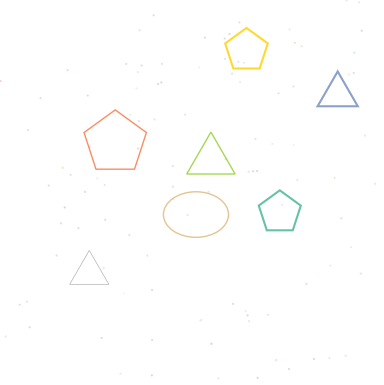[{"shape": "pentagon", "thickness": 1.5, "radius": 0.29, "center": [0.727, 0.448]}, {"shape": "pentagon", "thickness": 1, "radius": 0.43, "center": [0.299, 0.629]}, {"shape": "triangle", "thickness": 1.5, "radius": 0.3, "center": [0.877, 0.754]}, {"shape": "triangle", "thickness": 1, "radius": 0.36, "center": [0.548, 0.584]}, {"shape": "pentagon", "thickness": 1.5, "radius": 0.29, "center": [0.64, 0.869]}, {"shape": "oval", "thickness": 1, "radius": 0.42, "center": [0.509, 0.443]}, {"shape": "triangle", "thickness": 0.5, "radius": 0.29, "center": [0.232, 0.291]}]